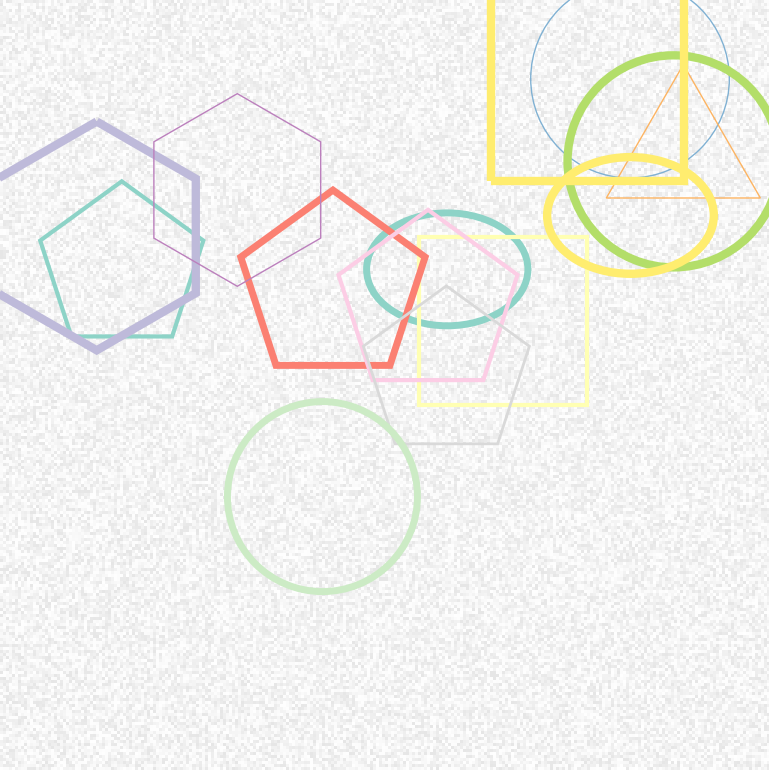[{"shape": "pentagon", "thickness": 1.5, "radius": 0.56, "center": [0.158, 0.653]}, {"shape": "oval", "thickness": 2.5, "radius": 0.52, "center": [0.581, 0.65]}, {"shape": "square", "thickness": 1.5, "radius": 0.54, "center": [0.654, 0.583]}, {"shape": "hexagon", "thickness": 3, "radius": 0.74, "center": [0.126, 0.694]}, {"shape": "pentagon", "thickness": 2.5, "radius": 0.63, "center": [0.432, 0.627]}, {"shape": "circle", "thickness": 0.5, "radius": 0.64, "center": [0.818, 0.898]}, {"shape": "triangle", "thickness": 0.5, "radius": 0.58, "center": [0.887, 0.801]}, {"shape": "circle", "thickness": 3, "radius": 0.69, "center": [0.875, 0.79]}, {"shape": "pentagon", "thickness": 1.5, "radius": 0.61, "center": [0.556, 0.605]}, {"shape": "pentagon", "thickness": 1, "radius": 0.57, "center": [0.58, 0.515]}, {"shape": "hexagon", "thickness": 0.5, "radius": 0.63, "center": [0.308, 0.753]}, {"shape": "circle", "thickness": 2.5, "radius": 0.62, "center": [0.419, 0.355]}, {"shape": "square", "thickness": 3, "radius": 0.63, "center": [0.764, 0.89]}, {"shape": "oval", "thickness": 3, "radius": 0.54, "center": [0.819, 0.72]}]